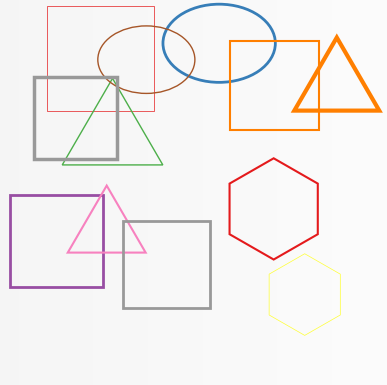[{"shape": "square", "thickness": 0.5, "radius": 0.69, "center": [0.26, 0.848]}, {"shape": "hexagon", "thickness": 1.5, "radius": 0.66, "center": [0.706, 0.457]}, {"shape": "oval", "thickness": 2, "radius": 0.73, "center": [0.566, 0.888]}, {"shape": "triangle", "thickness": 1, "radius": 0.75, "center": [0.29, 0.647]}, {"shape": "square", "thickness": 2, "radius": 0.6, "center": [0.147, 0.373]}, {"shape": "square", "thickness": 1.5, "radius": 0.58, "center": [0.708, 0.777]}, {"shape": "triangle", "thickness": 3, "radius": 0.63, "center": [0.869, 0.776]}, {"shape": "hexagon", "thickness": 0.5, "radius": 0.53, "center": [0.786, 0.235]}, {"shape": "oval", "thickness": 1, "radius": 0.63, "center": [0.378, 0.845]}, {"shape": "triangle", "thickness": 1.5, "radius": 0.58, "center": [0.275, 0.402]}, {"shape": "square", "thickness": 2.5, "radius": 0.53, "center": [0.194, 0.695]}, {"shape": "square", "thickness": 2, "radius": 0.57, "center": [0.43, 0.313]}]